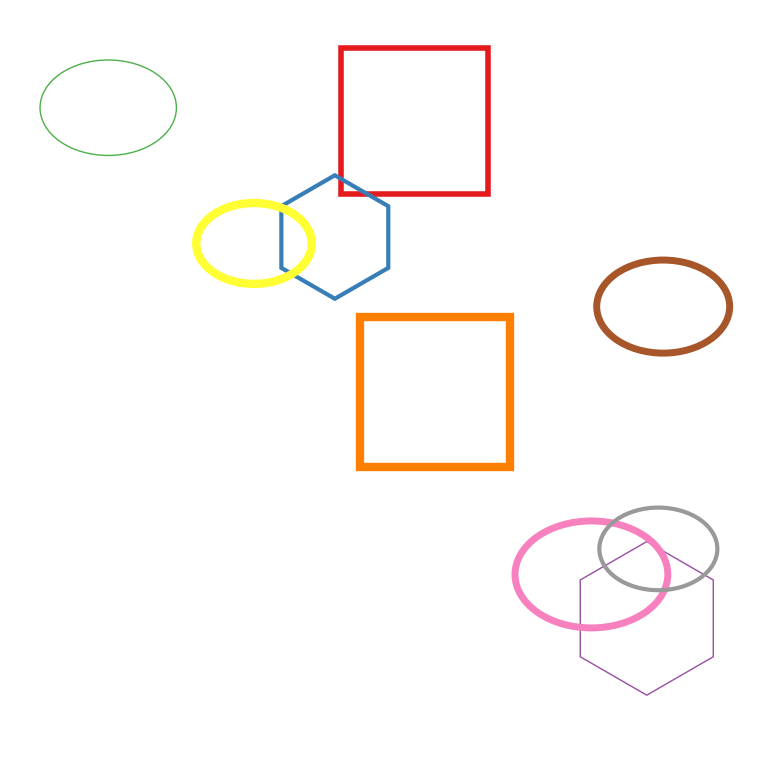[{"shape": "square", "thickness": 2, "radius": 0.48, "center": [0.538, 0.843]}, {"shape": "hexagon", "thickness": 1.5, "radius": 0.4, "center": [0.435, 0.692]}, {"shape": "oval", "thickness": 0.5, "radius": 0.44, "center": [0.141, 0.86]}, {"shape": "hexagon", "thickness": 0.5, "radius": 0.5, "center": [0.84, 0.197]}, {"shape": "square", "thickness": 3, "radius": 0.49, "center": [0.565, 0.49]}, {"shape": "oval", "thickness": 3, "radius": 0.38, "center": [0.33, 0.684]}, {"shape": "oval", "thickness": 2.5, "radius": 0.43, "center": [0.861, 0.602]}, {"shape": "oval", "thickness": 2.5, "radius": 0.5, "center": [0.768, 0.254]}, {"shape": "oval", "thickness": 1.5, "radius": 0.38, "center": [0.855, 0.287]}]